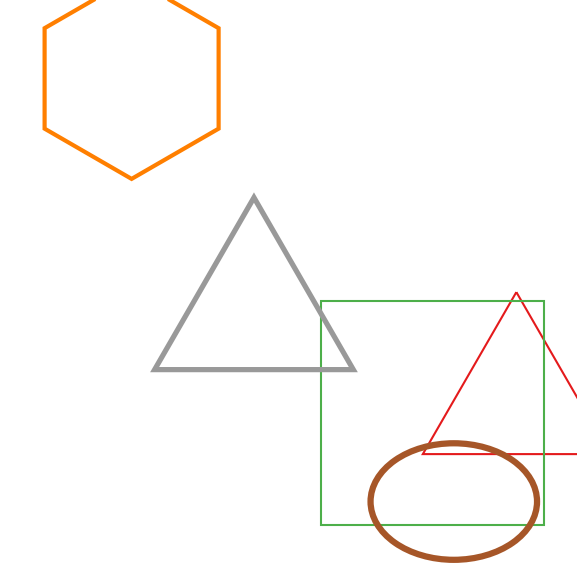[{"shape": "triangle", "thickness": 1, "radius": 0.93, "center": [0.894, 0.306]}, {"shape": "square", "thickness": 1, "radius": 0.97, "center": [0.749, 0.284]}, {"shape": "hexagon", "thickness": 2, "radius": 0.87, "center": [0.228, 0.863]}, {"shape": "oval", "thickness": 3, "radius": 0.72, "center": [0.786, 0.131]}, {"shape": "triangle", "thickness": 2.5, "radius": 0.99, "center": [0.44, 0.458]}]